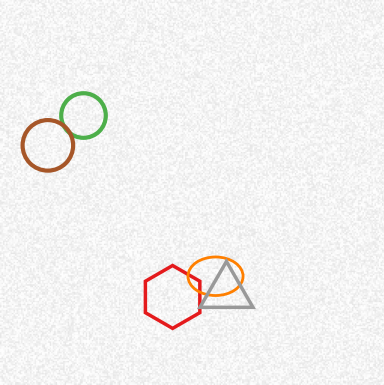[{"shape": "hexagon", "thickness": 2.5, "radius": 0.41, "center": [0.448, 0.229]}, {"shape": "circle", "thickness": 3, "radius": 0.29, "center": [0.217, 0.7]}, {"shape": "oval", "thickness": 2, "radius": 0.36, "center": [0.56, 0.282]}, {"shape": "circle", "thickness": 3, "radius": 0.33, "center": [0.124, 0.622]}, {"shape": "triangle", "thickness": 2.5, "radius": 0.4, "center": [0.588, 0.241]}]